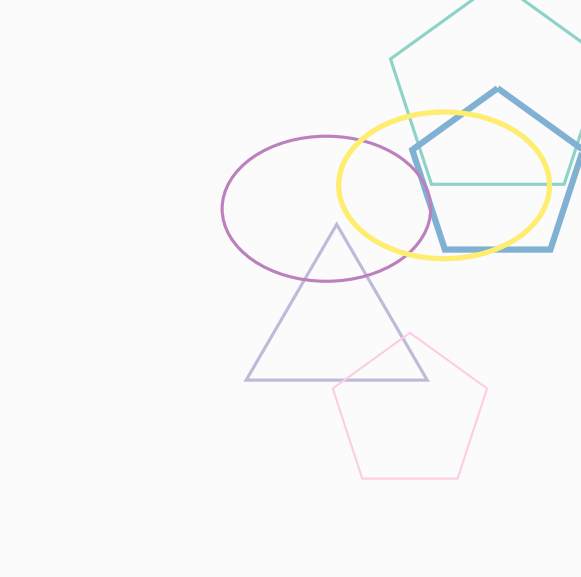[{"shape": "pentagon", "thickness": 1.5, "radius": 0.97, "center": [0.856, 0.837]}, {"shape": "triangle", "thickness": 1.5, "radius": 0.9, "center": [0.579, 0.431]}, {"shape": "pentagon", "thickness": 3, "radius": 0.77, "center": [0.856, 0.692]}, {"shape": "pentagon", "thickness": 1, "radius": 0.7, "center": [0.705, 0.283]}, {"shape": "oval", "thickness": 1.5, "radius": 0.9, "center": [0.562, 0.638]}, {"shape": "oval", "thickness": 2.5, "radius": 0.91, "center": [0.764, 0.678]}]